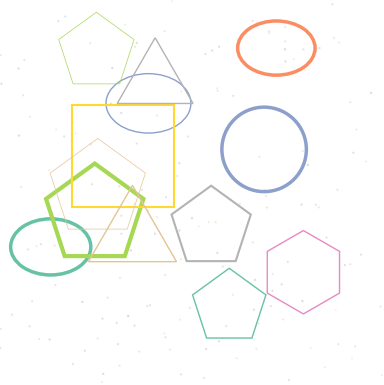[{"shape": "pentagon", "thickness": 1, "radius": 0.5, "center": [0.595, 0.203]}, {"shape": "oval", "thickness": 2.5, "radius": 0.52, "center": [0.132, 0.359]}, {"shape": "oval", "thickness": 2.5, "radius": 0.5, "center": [0.718, 0.875]}, {"shape": "oval", "thickness": 1, "radius": 0.55, "center": [0.386, 0.732]}, {"shape": "circle", "thickness": 2.5, "radius": 0.55, "center": [0.686, 0.612]}, {"shape": "hexagon", "thickness": 1, "radius": 0.54, "center": [0.788, 0.293]}, {"shape": "pentagon", "thickness": 3, "radius": 0.66, "center": [0.246, 0.442]}, {"shape": "pentagon", "thickness": 0.5, "radius": 0.51, "center": [0.25, 0.865]}, {"shape": "square", "thickness": 1.5, "radius": 0.66, "center": [0.32, 0.595]}, {"shape": "triangle", "thickness": 1, "radius": 0.66, "center": [0.344, 0.386]}, {"shape": "pentagon", "thickness": 0.5, "radius": 0.65, "center": [0.254, 0.51]}, {"shape": "pentagon", "thickness": 1.5, "radius": 0.54, "center": [0.548, 0.409]}, {"shape": "triangle", "thickness": 1, "radius": 0.57, "center": [0.403, 0.788]}]